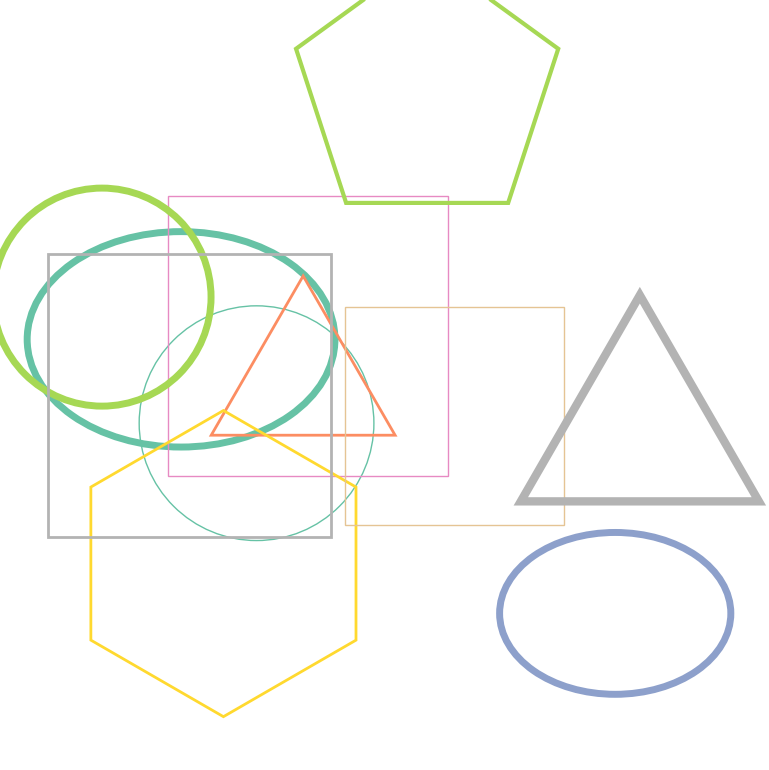[{"shape": "oval", "thickness": 2.5, "radius": 1.0, "center": [0.235, 0.559]}, {"shape": "circle", "thickness": 0.5, "radius": 0.76, "center": [0.333, 0.45]}, {"shape": "triangle", "thickness": 1, "radius": 0.69, "center": [0.394, 0.504]}, {"shape": "oval", "thickness": 2.5, "radius": 0.75, "center": [0.799, 0.203]}, {"shape": "square", "thickness": 0.5, "radius": 0.91, "center": [0.4, 0.564]}, {"shape": "circle", "thickness": 2.5, "radius": 0.71, "center": [0.133, 0.614]}, {"shape": "pentagon", "thickness": 1.5, "radius": 0.9, "center": [0.555, 0.881]}, {"shape": "hexagon", "thickness": 1, "radius": 0.99, "center": [0.29, 0.268]}, {"shape": "square", "thickness": 0.5, "radius": 0.71, "center": [0.59, 0.46]}, {"shape": "square", "thickness": 1, "radius": 0.92, "center": [0.246, 0.486]}, {"shape": "triangle", "thickness": 3, "radius": 0.89, "center": [0.831, 0.438]}]